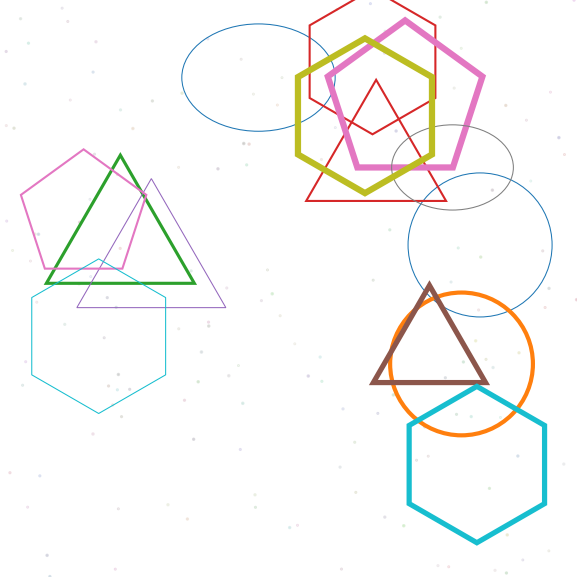[{"shape": "circle", "thickness": 0.5, "radius": 0.62, "center": [0.831, 0.575]}, {"shape": "oval", "thickness": 0.5, "radius": 0.66, "center": [0.448, 0.865]}, {"shape": "circle", "thickness": 2, "radius": 0.62, "center": [0.799, 0.369]}, {"shape": "triangle", "thickness": 1.5, "radius": 0.74, "center": [0.208, 0.583]}, {"shape": "hexagon", "thickness": 1, "radius": 0.63, "center": [0.645, 0.892]}, {"shape": "triangle", "thickness": 1, "radius": 0.7, "center": [0.651, 0.721]}, {"shape": "triangle", "thickness": 0.5, "radius": 0.74, "center": [0.262, 0.541]}, {"shape": "triangle", "thickness": 2.5, "radius": 0.56, "center": [0.744, 0.393]}, {"shape": "pentagon", "thickness": 3, "radius": 0.7, "center": [0.701, 0.823]}, {"shape": "pentagon", "thickness": 1, "radius": 0.57, "center": [0.145, 0.626]}, {"shape": "oval", "thickness": 0.5, "radius": 0.53, "center": [0.784, 0.709]}, {"shape": "hexagon", "thickness": 3, "radius": 0.67, "center": [0.632, 0.799]}, {"shape": "hexagon", "thickness": 0.5, "radius": 0.67, "center": [0.171, 0.417]}, {"shape": "hexagon", "thickness": 2.5, "radius": 0.68, "center": [0.826, 0.195]}]